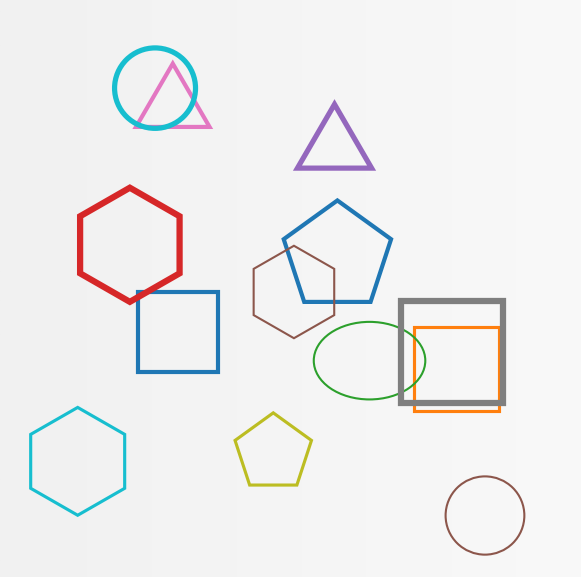[{"shape": "pentagon", "thickness": 2, "radius": 0.49, "center": [0.58, 0.555]}, {"shape": "square", "thickness": 2, "radius": 0.34, "center": [0.306, 0.424]}, {"shape": "square", "thickness": 1.5, "radius": 0.37, "center": [0.785, 0.36]}, {"shape": "oval", "thickness": 1, "radius": 0.48, "center": [0.636, 0.375]}, {"shape": "hexagon", "thickness": 3, "radius": 0.49, "center": [0.223, 0.575]}, {"shape": "triangle", "thickness": 2.5, "radius": 0.37, "center": [0.576, 0.745]}, {"shape": "circle", "thickness": 1, "radius": 0.34, "center": [0.834, 0.106]}, {"shape": "hexagon", "thickness": 1, "radius": 0.4, "center": [0.506, 0.494]}, {"shape": "triangle", "thickness": 2, "radius": 0.37, "center": [0.297, 0.816]}, {"shape": "square", "thickness": 3, "radius": 0.44, "center": [0.777, 0.39]}, {"shape": "pentagon", "thickness": 1.5, "radius": 0.35, "center": [0.47, 0.215]}, {"shape": "hexagon", "thickness": 1.5, "radius": 0.47, "center": [0.134, 0.2]}, {"shape": "circle", "thickness": 2.5, "radius": 0.35, "center": [0.267, 0.847]}]